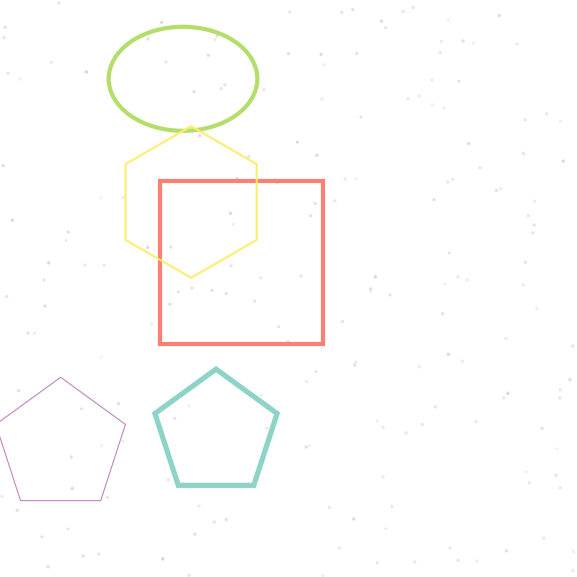[{"shape": "pentagon", "thickness": 2.5, "radius": 0.56, "center": [0.374, 0.249]}, {"shape": "square", "thickness": 2, "radius": 0.71, "center": [0.418, 0.545]}, {"shape": "oval", "thickness": 2, "radius": 0.64, "center": [0.317, 0.863]}, {"shape": "pentagon", "thickness": 0.5, "radius": 0.59, "center": [0.105, 0.228]}, {"shape": "hexagon", "thickness": 1, "radius": 0.66, "center": [0.331, 0.649]}]